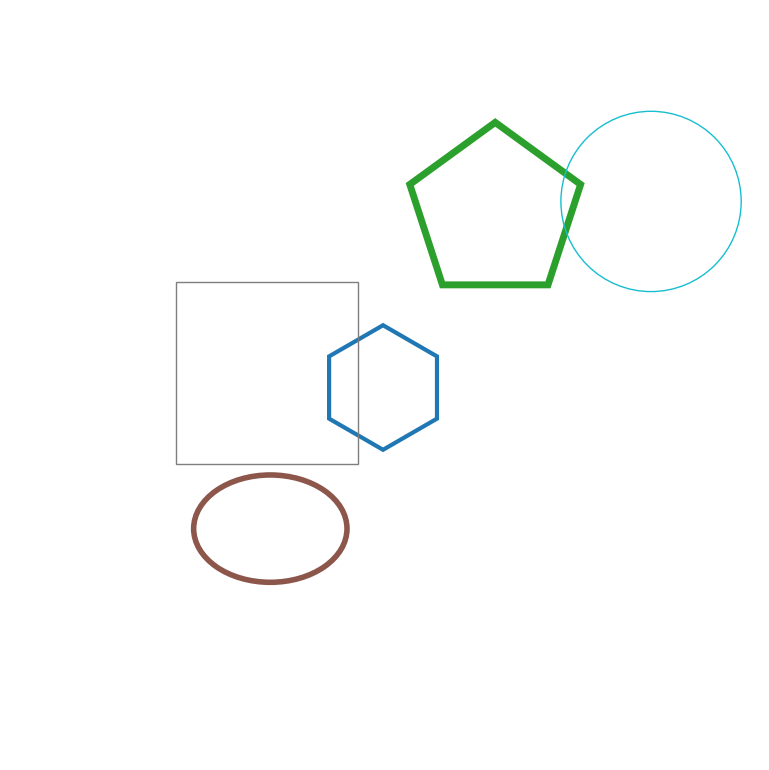[{"shape": "hexagon", "thickness": 1.5, "radius": 0.4, "center": [0.497, 0.497]}, {"shape": "pentagon", "thickness": 2.5, "radius": 0.58, "center": [0.643, 0.724]}, {"shape": "oval", "thickness": 2, "radius": 0.5, "center": [0.351, 0.313]}, {"shape": "square", "thickness": 0.5, "radius": 0.59, "center": [0.347, 0.515]}, {"shape": "circle", "thickness": 0.5, "radius": 0.59, "center": [0.845, 0.738]}]